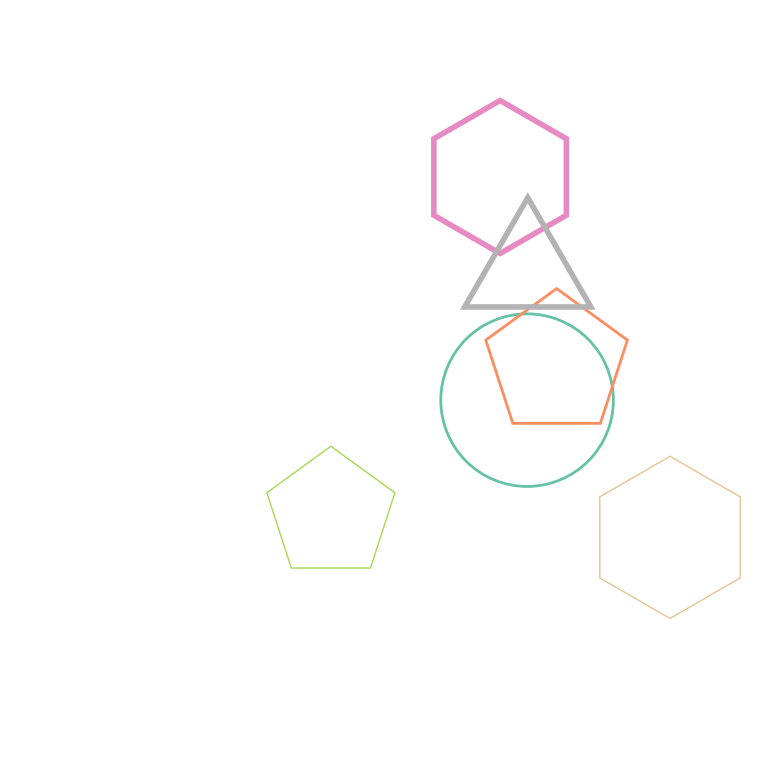[{"shape": "circle", "thickness": 1, "radius": 0.56, "center": [0.685, 0.48]}, {"shape": "pentagon", "thickness": 1, "radius": 0.48, "center": [0.723, 0.528]}, {"shape": "hexagon", "thickness": 2, "radius": 0.5, "center": [0.649, 0.77]}, {"shape": "pentagon", "thickness": 0.5, "radius": 0.44, "center": [0.43, 0.333]}, {"shape": "hexagon", "thickness": 0.5, "radius": 0.53, "center": [0.87, 0.302]}, {"shape": "triangle", "thickness": 2, "radius": 0.47, "center": [0.685, 0.649]}]